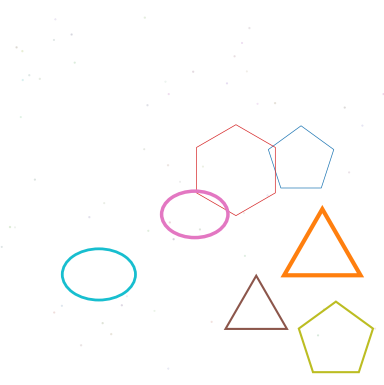[{"shape": "pentagon", "thickness": 0.5, "radius": 0.45, "center": [0.782, 0.584]}, {"shape": "triangle", "thickness": 3, "radius": 0.57, "center": [0.837, 0.342]}, {"shape": "hexagon", "thickness": 0.5, "radius": 0.59, "center": [0.613, 0.558]}, {"shape": "triangle", "thickness": 1.5, "radius": 0.46, "center": [0.666, 0.192]}, {"shape": "oval", "thickness": 2.5, "radius": 0.43, "center": [0.506, 0.443]}, {"shape": "pentagon", "thickness": 1.5, "radius": 0.51, "center": [0.872, 0.115]}, {"shape": "oval", "thickness": 2, "radius": 0.48, "center": [0.257, 0.287]}]